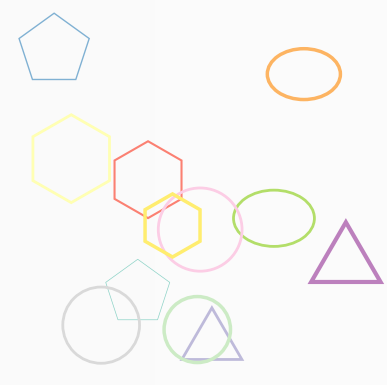[{"shape": "pentagon", "thickness": 0.5, "radius": 0.43, "center": [0.355, 0.24]}, {"shape": "hexagon", "thickness": 2, "radius": 0.57, "center": [0.184, 0.588]}, {"shape": "triangle", "thickness": 2, "radius": 0.45, "center": [0.547, 0.111]}, {"shape": "hexagon", "thickness": 1.5, "radius": 0.5, "center": [0.382, 0.533]}, {"shape": "pentagon", "thickness": 1, "radius": 0.48, "center": [0.14, 0.871]}, {"shape": "oval", "thickness": 2.5, "radius": 0.47, "center": [0.784, 0.807]}, {"shape": "oval", "thickness": 2, "radius": 0.52, "center": [0.707, 0.433]}, {"shape": "circle", "thickness": 2, "radius": 0.54, "center": [0.517, 0.404]}, {"shape": "circle", "thickness": 2, "radius": 0.5, "center": [0.261, 0.155]}, {"shape": "triangle", "thickness": 3, "radius": 0.52, "center": [0.893, 0.319]}, {"shape": "circle", "thickness": 2.5, "radius": 0.43, "center": [0.509, 0.144]}, {"shape": "hexagon", "thickness": 2.5, "radius": 0.41, "center": [0.445, 0.414]}]